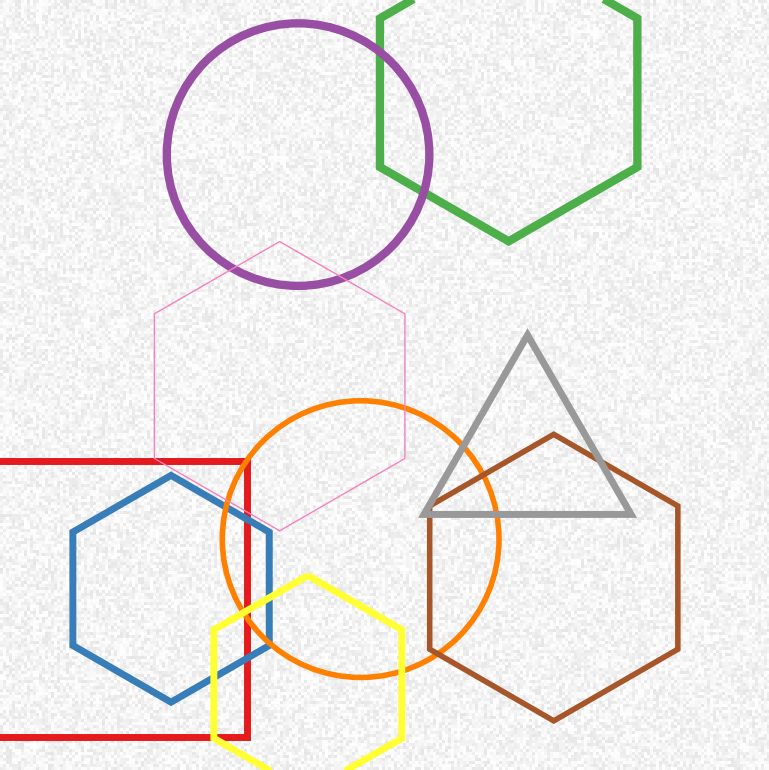[{"shape": "square", "thickness": 2.5, "radius": 0.9, "center": [0.141, 0.222]}, {"shape": "hexagon", "thickness": 2.5, "radius": 0.74, "center": [0.222, 0.235]}, {"shape": "hexagon", "thickness": 3, "radius": 0.97, "center": [0.661, 0.88]}, {"shape": "circle", "thickness": 3, "radius": 0.85, "center": [0.387, 0.799]}, {"shape": "circle", "thickness": 2, "radius": 0.9, "center": [0.468, 0.3]}, {"shape": "hexagon", "thickness": 2.5, "radius": 0.7, "center": [0.4, 0.112]}, {"shape": "hexagon", "thickness": 2, "radius": 0.93, "center": [0.719, 0.25]}, {"shape": "hexagon", "thickness": 0.5, "radius": 0.94, "center": [0.363, 0.498]}, {"shape": "triangle", "thickness": 2.5, "radius": 0.78, "center": [0.685, 0.41]}]